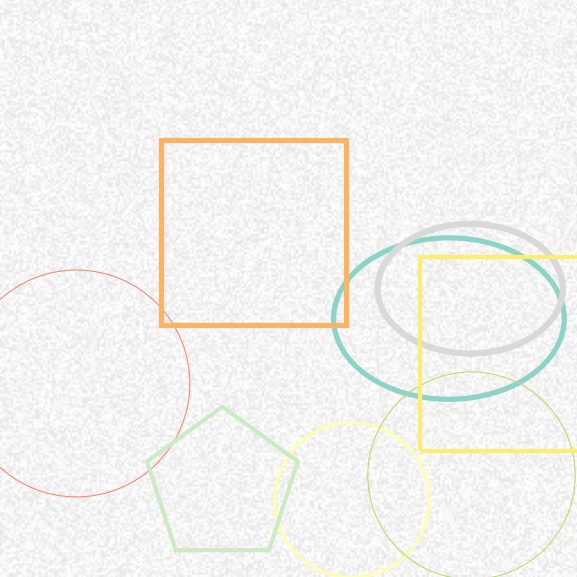[{"shape": "oval", "thickness": 2.5, "radius": 1.0, "center": [0.777, 0.447]}, {"shape": "circle", "thickness": 1.5, "radius": 0.67, "center": [0.609, 0.133]}, {"shape": "circle", "thickness": 0.5, "radius": 0.98, "center": [0.132, 0.335]}, {"shape": "square", "thickness": 2.5, "radius": 0.8, "center": [0.439, 0.597]}, {"shape": "circle", "thickness": 0.5, "radius": 0.9, "center": [0.816, 0.176]}, {"shape": "oval", "thickness": 3, "radius": 0.8, "center": [0.814, 0.499]}, {"shape": "pentagon", "thickness": 2, "radius": 0.69, "center": [0.385, 0.157]}, {"shape": "square", "thickness": 2, "radius": 0.84, "center": [0.895, 0.386]}]